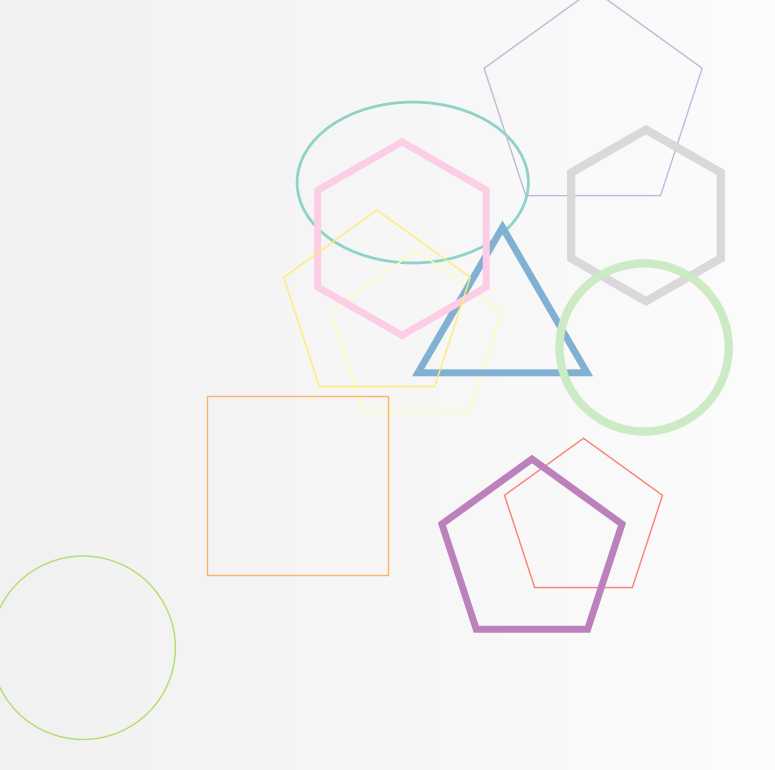[{"shape": "oval", "thickness": 1, "radius": 0.75, "center": [0.533, 0.763]}, {"shape": "pentagon", "thickness": 0.5, "radius": 0.58, "center": [0.537, 0.559]}, {"shape": "pentagon", "thickness": 0.5, "radius": 0.74, "center": [0.765, 0.866]}, {"shape": "pentagon", "thickness": 0.5, "radius": 0.54, "center": [0.753, 0.324]}, {"shape": "triangle", "thickness": 2.5, "radius": 0.63, "center": [0.648, 0.579]}, {"shape": "square", "thickness": 0.5, "radius": 0.58, "center": [0.384, 0.369]}, {"shape": "circle", "thickness": 0.5, "radius": 0.6, "center": [0.107, 0.159]}, {"shape": "hexagon", "thickness": 2.5, "radius": 0.63, "center": [0.519, 0.69]}, {"shape": "hexagon", "thickness": 3, "radius": 0.56, "center": [0.834, 0.72]}, {"shape": "pentagon", "thickness": 2.5, "radius": 0.61, "center": [0.686, 0.282]}, {"shape": "circle", "thickness": 3, "radius": 0.55, "center": [0.831, 0.549]}, {"shape": "pentagon", "thickness": 0.5, "radius": 0.63, "center": [0.486, 0.601]}]